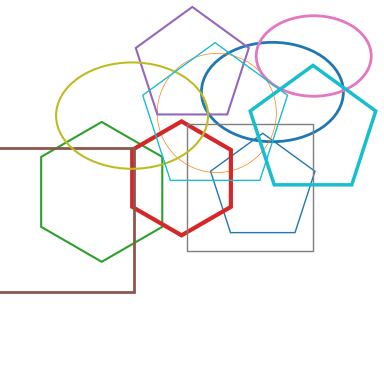[{"shape": "pentagon", "thickness": 1, "radius": 0.71, "center": [0.682, 0.511]}, {"shape": "oval", "thickness": 2, "radius": 0.92, "center": [0.708, 0.761]}, {"shape": "circle", "thickness": 0.5, "radius": 0.77, "center": [0.563, 0.707]}, {"shape": "hexagon", "thickness": 1.5, "radius": 0.91, "center": [0.264, 0.502]}, {"shape": "hexagon", "thickness": 3, "radius": 0.74, "center": [0.472, 0.537]}, {"shape": "pentagon", "thickness": 1.5, "radius": 0.77, "center": [0.499, 0.828]}, {"shape": "square", "thickness": 2, "radius": 0.94, "center": [0.161, 0.428]}, {"shape": "oval", "thickness": 2, "radius": 0.75, "center": [0.815, 0.855]}, {"shape": "square", "thickness": 1, "radius": 0.82, "center": [0.649, 0.513]}, {"shape": "oval", "thickness": 1.5, "radius": 0.99, "center": [0.343, 0.7]}, {"shape": "pentagon", "thickness": 2.5, "radius": 0.86, "center": [0.813, 0.659]}, {"shape": "pentagon", "thickness": 1, "radius": 0.99, "center": [0.559, 0.691]}]